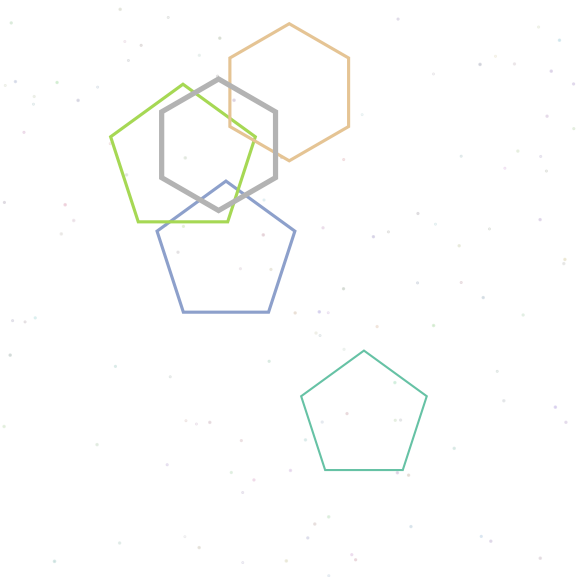[{"shape": "pentagon", "thickness": 1, "radius": 0.57, "center": [0.63, 0.278]}, {"shape": "pentagon", "thickness": 1.5, "radius": 0.63, "center": [0.391, 0.56]}, {"shape": "pentagon", "thickness": 1.5, "radius": 0.66, "center": [0.317, 0.722]}, {"shape": "hexagon", "thickness": 1.5, "radius": 0.59, "center": [0.501, 0.839]}, {"shape": "hexagon", "thickness": 2.5, "radius": 0.57, "center": [0.379, 0.748]}]